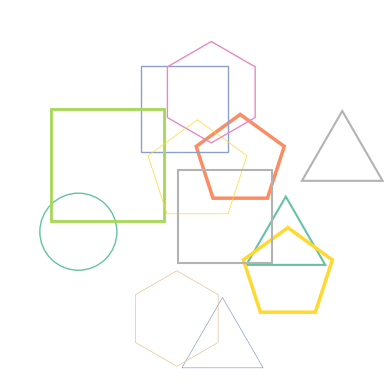[{"shape": "triangle", "thickness": 1.5, "radius": 0.59, "center": [0.742, 0.371]}, {"shape": "circle", "thickness": 1, "radius": 0.5, "center": [0.204, 0.398]}, {"shape": "pentagon", "thickness": 2.5, "radius": 0.6, "center": [0.624, 0.583]}, {"shape": "square", "thickness": 1, "radius": 0.56, "center": [0.479, 0.717]}, {"shape": "triangle", "thickness": 0.5, "radius": 0.61, "center": [0.578, 0.106]}, {"shape": "hexagon", "thickness": 1, "radius": 0.66, "center": [0.549, 0.761]}, {"shape": "square", "thickness": 2, "radius": 0.73, "center": [0.279, 0.571]}, {"shape": "pentagon", "thickness": 0.5, "radius": 0.68, "center": [0.513, 0.554]}, {"shape": "pentagon", "thickness": 2.5, "radius": 0.61, "center": [0.748, 0.287]}, {"shape": "hexagon", "thickness": 0.5, "radius": 0.62, "center": [0.459, 0.173]}, {"shape": "triangle", "thickness": 1.5, "radius": 0.6, "center": [0.889, 0.591]}, {"shape": "square", "thickness": 1.5, "radius": 0.61, "center": [0.584, 0.437]}]